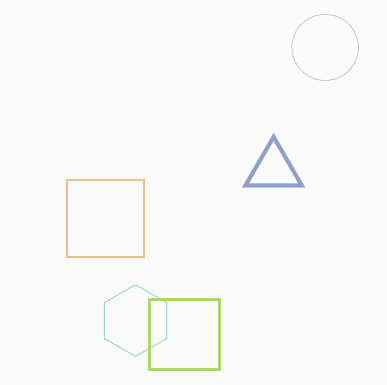[{"shape": "hexagon", "thickness": 0.5, "radius": 0.47, "center": [0.35, 0.167]}, {"shape": "triangle", "thickness": 3, "radius": 0.42, "center": [0.706, 0.56]}, {"shape": "square", "thickness": 2, "radius": 0.45, "center": [0.474, 0.133]}, {"shape": "square", "thickness": 1.5, "radius": 0.5, "center": [0.272, 0.432]}, {"shape": "circle", "thickness": 0.5, "radius": 0.43, "center": [0.839, 0.877]}]